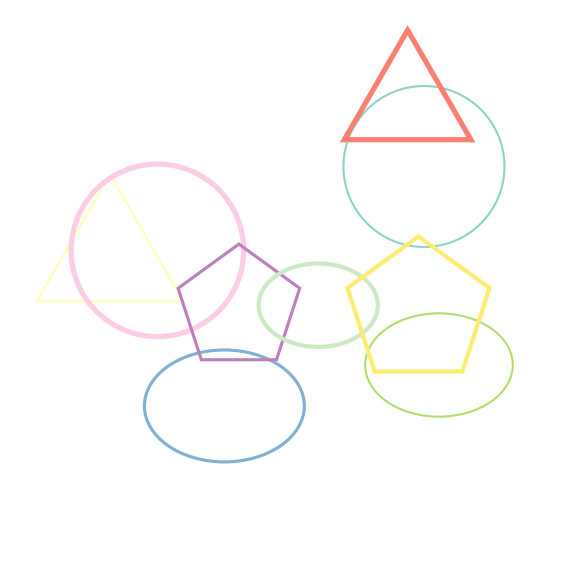[{"shape": "circle", "thickness": 1, "radius": 0.7, "center": [0.734, 0.711]}, {"shape": "triangle", "thickness": 1, "radius": 0.73, "center": [0.191, 0.551]}, {"shape": "triangle", "thickness": 2.5, "radius": 0.63, "center": [0.706, 0.821]}, {"shape": "oval", "thickness": 1.5, "radius": 0.69, "center": [0.389, 0.296]}, {"shape": "oval", "thickness": 1, "radius": 0.64, "center": [0.76, 0.367]}, {"shape": "circle", "thickness": 2.5, "radius": 0.75, "center": [0.273, 0.566]}, {"shape": "pentagon", "thickness": 1.5, "radius": 0.55, "center": [0.414, 0.466]}, {"shape": "oval", "thickness": 2, "radius": 0.52, "center": [0.551, 0.471]}, {"shape": "pentagon", "thickness": 2, "radius": 0.65, "center": [0.725, 0.46]}]